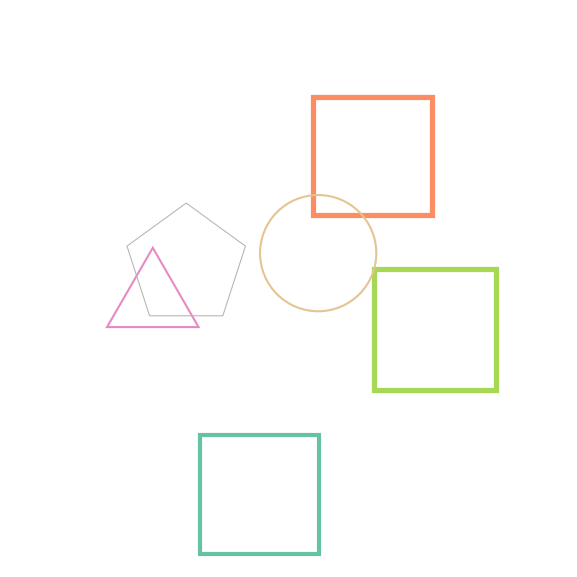[{"shape": "square", "thickness": 2, "radius": 0.51, "center": [0.449, 0.143]}, {"shape": "square", "thickness": 2.5, "radius": 0.51, "center": [0.645, 0.729]}, {"shape": "triangle", "thickness": 1, "radius": 0.46, "center": [0.265, 0.479]}, {"shape": "square", "thickness": 2.5, "radius": 0.52, "center": [0.753, 0.429]}, {"shape": "circle", "thickness": 1, "radius": 0.5, "center": [0.551, 0.561]}, {"shape": "pentagon", "thickness": 0.5, "radius": 0.54, "center": [0.322, 0.54]}]